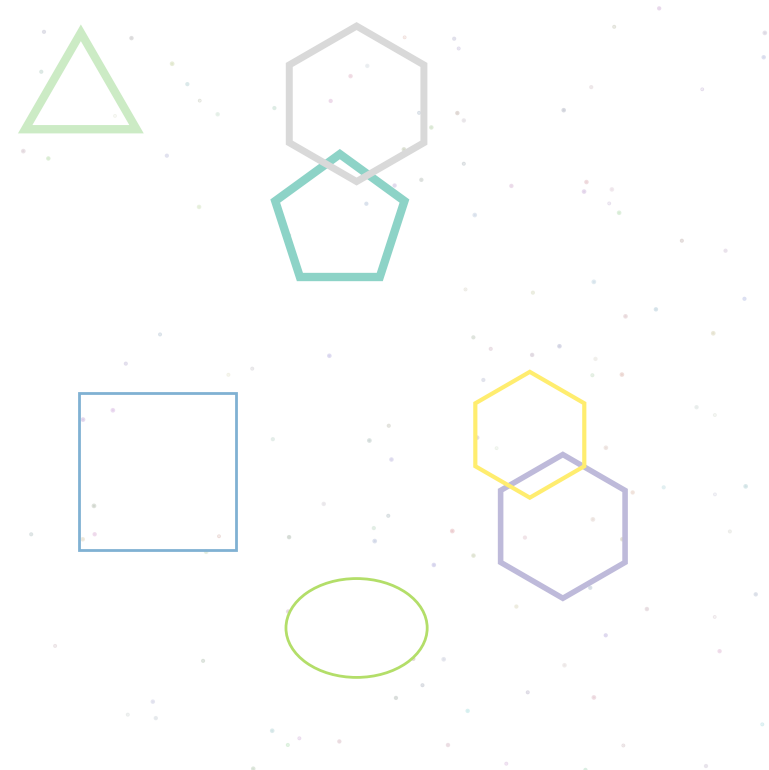[{"shape": "pentagon", "thickness": 3, "radius": 0.44, "center": [0.441, 0.712]}, {"shape": "hexagon", "thickness": 2, "radius": 0.47, "center": [0.731, 0.316]}, {"shape": "square", "thickness": 1, "radius": 0.51, "center": [0.205, 0.388]}, {"shape": "oval", "thickness": 1, "radius": 0.46, "center": [0.463, 0.184]}, {"shape": "hexagon", "thickness": 2.5, "radius": 0.5, "center": [0.463, 0.865]}, {"shape": "triangle", "thickness": 3, "radius": 0.42, "center": [0.105, 0.874]}, {"shape": "hexagon", "thickness": 1.5, "radius": 0.41, "center": [0.688, 0.435]}]